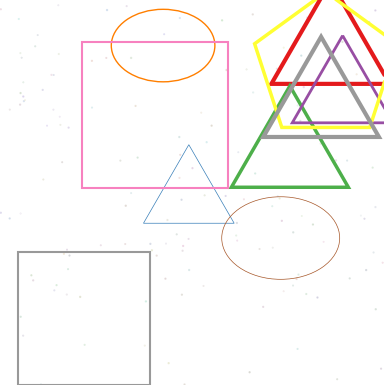[{"shape": "triangle", "thickness": 3, "radius": 0.89, "center": [0.858, 0.871]}, {"shape": "triangle", "thickness": 0.5, "radius": 0.68, "center": [0.49, 0.488]}, {"shape": "triangle", "thickness": 2.5, "radius": 0.88, "center": [0.753, 0.601]}, {"shape": "triangle", "thickness": 2, "radius": 0.76, "center": [0.89, 0.757]}, {"shape": "oval", "thickness": 1, "radius": 0.67, "center": [0.424, 0.882]}, {"shape": "pentagon", "thickness": 2.5, "radius": 0.97, "center": [0.846, 0.826]}, {"shape": "oval", "thickness": 0.5, "radius": 0.77, "center": [0.729, 0.382]}, {"shape": "square", "thickness": 1.5, "radius": 0.95, "center": [0.404, 0.701]}, {"shape": "square", "thickness": 1.5, "radius": 0.86, "center": [0.218, 0.173]}, {"shape": "triangle", "thickness": 3, "radius": 0.87, "center": [0.834, 0.731]}]